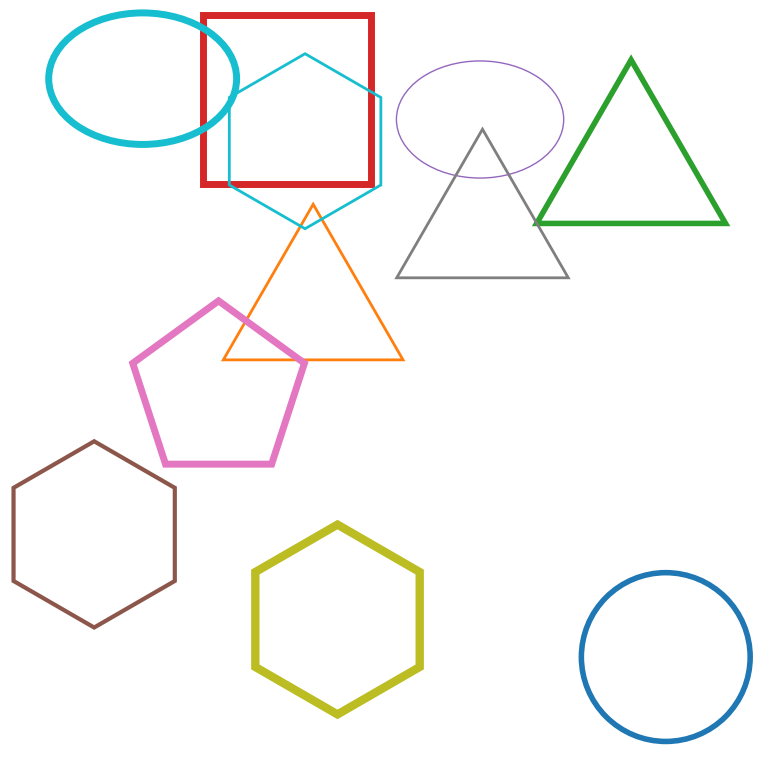[{"shape": "circle", "thickness": 2, "radius": 0.55, "center": [0.865, 0.147]}, {"shape": "triangle", "thickness": 1, "radius": 0.67, "center": [0.407, 0.6]}, {"shape": "triangle", "thickness": 2, "radius": 0.71, "center": [0.82, 0.781]}, {"shape": "square", "thickness": 2.5, "radius": 0.55, "center": [0.373, 0.871]}, {"shape": "oval", "thickness": 0.5, "radius": 0.54, "center": [0.623, 0.845]}, {"shape": "hexagon", "thickness": 1.5, "radius": 0.6, "center": [0.122, 0.306]}, {"shape": "pentagon", "thickness": 2.5, "radius": 0.59, "center": [0.284, 0.492]}, {"shape": "triangle", "thickness": 1, "radius": 0.64, "center": [0.627, 0.704]}, {"shape": "hexagon", "thickness": 3, "radius": 0.62, "center": [0.438, 0.195]}, {"shape": "hexagon", "thickness": 1, "radius": 0.57, "center": [0.396, 0.817]}, {"shape": "oval", "thickness": 2.5, "radius": 0.61, "center": [0.185, 0.898]}]